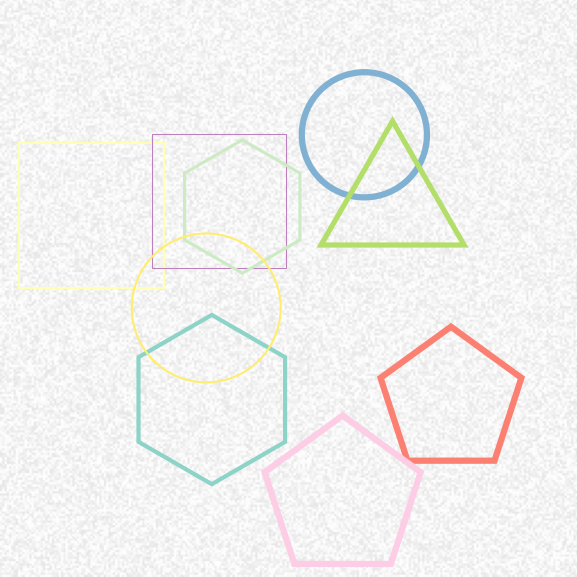[{"shape": "hexagon", "thickness": 2, "radius": 0.73, "center": [0.367, 0.307]}, {"shape": "square", "thickness": 1, "radius": 0.63, "center": [0.158, 0.627]}, {"shape": "pentagon", "thickness": 3, "radius": 0.64, "center": [0.781, 0.305]}, {"shape": "circle", "thickness": 3, "radius": 0.54, "center": [0.631, 0.766]}, {"shape": "triangle", "thickness": 2.5, "radius": 0.72, "center": [0.68, 0.646]}, {"shape": "pentagon", "thickness": 3, "radius": 0.71, "center": [0.593, 0.138]}, {"shape": "square", "thickness": 0.5, "radius": 0.58, "center": [0.379, 0.651]}, {"shape": "hexagon", "thickness": 1.5, "radius": 0.58, "center": [0.42, 0.641]}, {"shape": "circle", "thickness": 1, "radius": 0.64, "center": [0.357, 0.466]}]